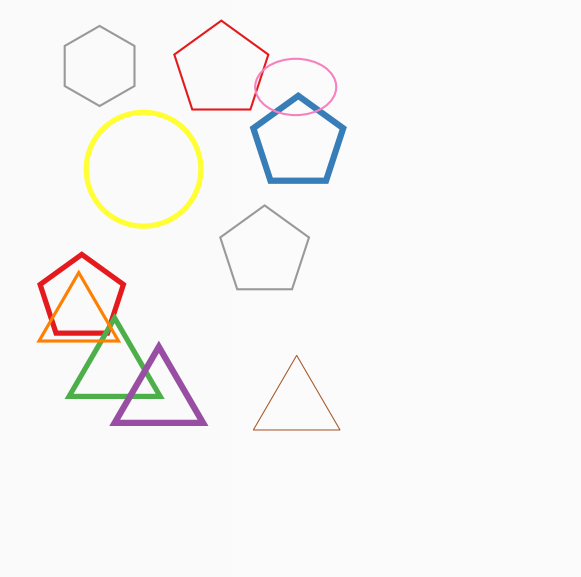[{"shape": "pentagon", "thickness": 2.5, "radius": 0.38, "center": [0.141, 0.483]}, {"shape": "pentagon", "thickness": 1, "radius": 0.43, "center": [0.381, 0.878]}, {"shape": "pentagon", "thickness": 3, "radius": 0.41, "center": [0.513, 0.752]}, {"shape": "triangle", "thickness": 2.5, "radius": 0.45, "center": [0.197, 0.358]}, {"shape": "triangle", "thickness": 3, "radius": 0.44, "center": [0.273, 0.311]}, {"shape": "triangle", "thickness": 1.5, "radius": 0.39, "center": [0.136, 0.448]}, {"shape": "circle", "thickness": 2.5, "radius": 0.49, "center": [0.247, 0.706]}, {"shape": "triangle", "thickness": 0.5, "radius": 0.43, "center": [0.51, 0.298]}, {"shape": "oval", "thickness": 1, "radius": 0.35, "center": [0.509, 0.849]}, {"shape": "pentagon", "thickness": 1, "radius": 0.4, "center": [0.455, 0.563]}, {"shape": "hexagon", "thickness": 1, "radius": 0.35, "center": [0.171, 0.885]}]